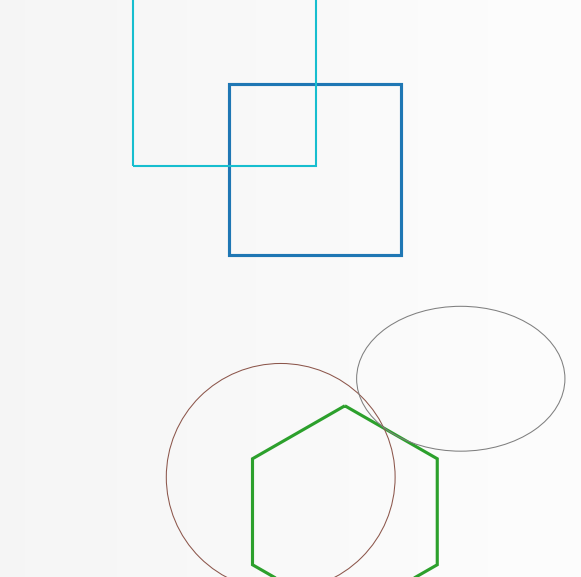[{"shape": "square", "thickness": 1.5, "radius": 0.74, "center": [0.542, 0.706]}, {"shape": "hexagon", "thickness": 1.5, "radius": 0.92, "center": [0.593, 0.113]}, {"shape": "circle", "thickness": 0.5, "radius": 0.98, "center": [0.483, 0.173]}, {"shape": "oval", "thickness": 0.5, "radius": 0.9, "center": [0.793, 0.343]}, {"shape": "square", "thickness": 1, "radius": 0.79, "center": [0.387, 0.87]}]